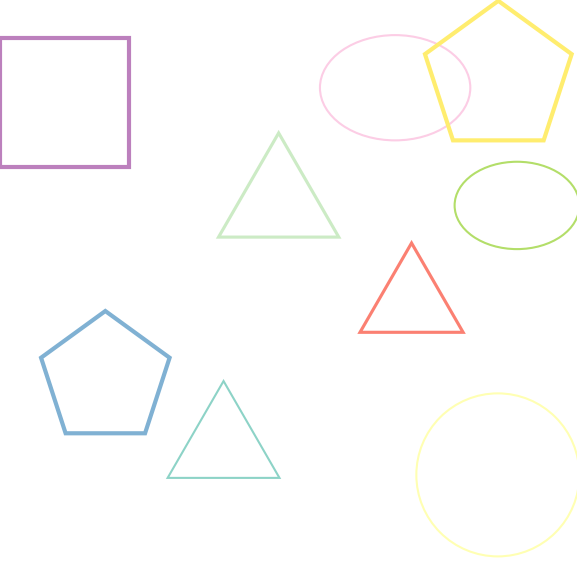[{"shape": "triangle", "thickness": 1, "radius": 0.56, "center": [0.387, 0.228]}, {"shape": "circle", "thickness": 1, "radius": 0.71, "center": [0.862, 0.177]}, {"shape": "triangle", "thickness": 1.5, "radius": 0.52, "center": [0.713, 0.475]}, {"shape": "pentagon", "thickness": 2, "radius": 0.59, "center": [0.182, 0.344]}, {"shape": "oval", "thickness": 1, "radius": 0.54, "center": [0.895, 0.643]}, {"shape": "oval", "thickness": 1, "radius": 0.65, "center": [0.684, 0.847]}, {"shape": "square", "thickness": 2, "radius": 0.56, "center": [0.111, 0.822]}, {"shape": "triangle", "thickness": 1.5, "radius": 0.6, "center": [0.483, 0.649]}, {"shape": "pentagon", "thickness": 2, "radius": 0.67, "center": [0.863, 0.864]}]